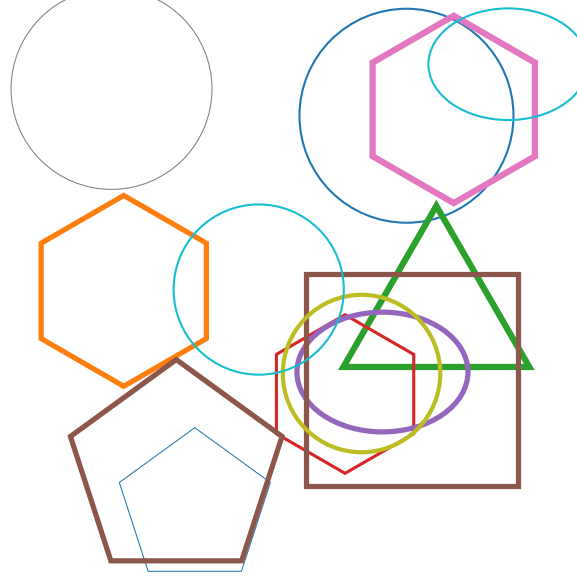[{"shape": "circle", "thickness": 1, "radius": 0.93, "center": [0.704, 0.799]}, {"shape": "pentagon", "thickness": 0.5, "radius": 0.69, "center": [0.337, 0.121]}, {"shape": "hexagon", "thickness": 2.5, "radius": 0.83, "center": [0.214, 0.495]}, {"shape": "triangle", "thickness": 3, "radius": 0.93, "center": [0.756, 0.457]}, {"shape": "hexagon", "thickness": 1.5, "radius": 0.69, "center": [0.598, 0.317]}, {"shape": "oval", "thickness": 2.5, "radius": 0.74, "center": [0.662, 0.355]}, {"shape": "square", "thickness": 2.5, "radius": 0.92, "center": [0.713, 0.341]}, {"shape": "pentagon", "thickness": 2.5, "radius": 0.96, "center": [0.305, 0.184]}, {"shape": "hexagon", "thickness": 3, "radius": 0.81, "center": [0.786, 0.81]}, {"shape": "circle", "thickness": 0.5, "radius": 0.87, "center": [0.193, 0.845]}, {"shape": "circle", "thickness": 2, "radius": 0.68, "center": [0.626, 0.352]}, {"shape": "circle", "thickness": 1, "radius": 0.74, "center": [0.448, 0.498]}, {"shape": "oval", "thickness": 1, "radius": 0.69, "center": [0.88, 0.888]}]